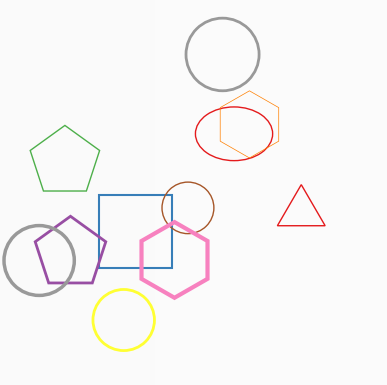[{"shape": "triangle", "thickness": 1, "radius": 0.36, "center": [0.777, 0.449]}, {"shape": "oval", "thickness": 1, "radius": 0.5, "center": [0.604, 0.652]}, {"shape": "square", "thickness": 1.5, "radius": 0.47, "center": [0.349, 0.399]}, {"shape": "pentagon", "thickness": 1, "radius": 0.47, "center": [0.168, 0.58]}, {"shape": "pentagon", "thickness": 2, "radius": 0.48, "center": [0.182, 0.342]}, {"shape": "hexagon", "thickness": 0.5, "radius": 0.44, "center": [0.644, 0.677]}, {"shape": "circle", "thickness": 2, "radius": 0.4, "center": [0.319, 0.169]}, {"shape": "circle", "thickness": 1, "radius": 0.33, "center": [0.485, 0.46]}, {"shape": "hexagon", "thickness": 3, "radius": 0.49, "center": [0.45, 0.325]}, {"shape": "circle", "thickness": 2, "radius": 0.47, "center": [0.574, 0.859]}, {"shape": "circle", "thickness": 2.5, "radius": 0.45, "center": [0.101, 0.323]}]